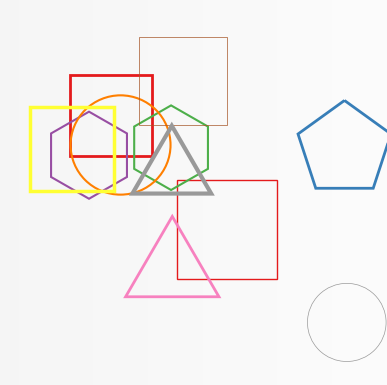[{"shape": "square", "thickness": 2, "radius": 0.53, "center": [0.286, 0.7]}, {"shape": "square", "thickness": 1, "radius": 0.64, "center": [0.586, 0.404]}, {"shape": "pentagon", "thickness": 2, "radius": 0.63, "center": [0.889, 0.613]}, {"shape": "hexagon", "thickness": 1.5, "radius": 0.55, "center": [0.441, 0.616]}, {"shape": "hexagon", "thickness": 1.5, "radius": 0.57, "center": [0.23, 0.597]}, {"shape": "circle", "thickness": 1.5, "radius": 0.64, "center": [0.311, 0.623]}, {"shape": "square", "thickness": 2.5, "radius": 0.54, "center": [0.186, 0.613]}, {"shape": "square", "thickness": 0.5, "radius": 0.57, "center": [0.472, 0.79]}, {"shape": "triangle", "thickness": 2, "radius": 0.7, "center": [0.445, 0.299]}, {"shape": "triangle", "thickness": 3, "radius": 0.59, "center": [0.443, 0.556]}, {"shape": "circle", "thickness": 0.5, "radius": 0.51, "center": [0.895, 0.163]}]